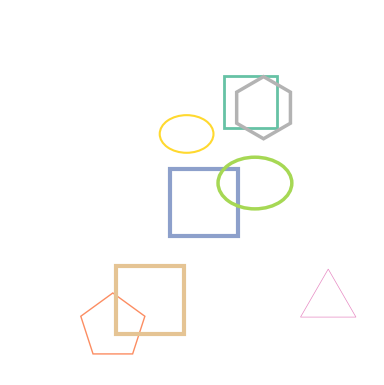[{"shape": "square", "thickness": 2, "radius": 0.34, "center": [0.651, 0.736]}, {"shape": "pentagon", "thickness": 1, "radius": 0.44, "center": [0.293, 0.152]}, {"shape": "square", "thickness": 3, "radius": 0.44, "center": [0.529, 0.474]}, {"shape": "triangle", "thickness": 0.5, "radius": 0.42, "center": [0.853, 0.218]}, {"shape": "oval", "thickness": 2.5, "radius": 0.48, "center": [0.662, 0.525]}, {"shape": "oval", "thickness": 1.5, "radius": 0.35, "center": [0.485, 0.652]}, {"shape": "square", "thickness": 3, "radius": 0.45, "center": [0.389, 0.221]}, {"shape": "hexagon", "thickness": 2.5, "radius": 0.4, "center": [0.685, 0.72]}]